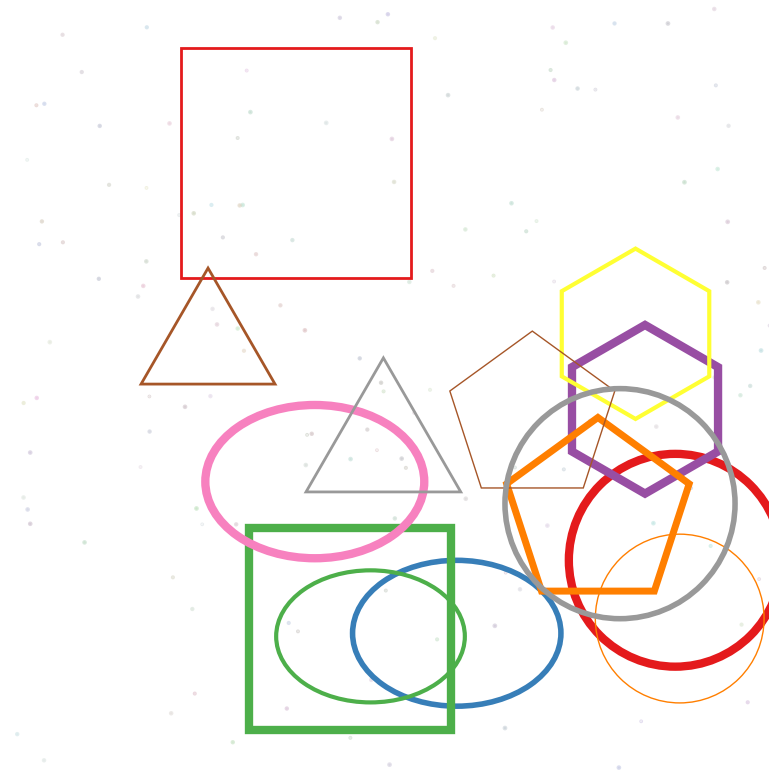[{"shape": "circle", "thickness": 3, "radius": 0.69, "center": [0.877, 0.272]}, {"shape": "square", "thickness": 1, "radius": 0.75, "center": [0.384, 0.789]}, {"shape": "oval", "thickness": 2, "radius": 0.68, "center": [0.593, 0.178]}, {"shape": "square", "thickness": 3, "radius": 0.65, "center": [0.454, 0.183]}, {"shape": "oval", "thickness": 1.5, "radius": 0.61, "center": [0.481, 0.174]}, {"shape": "hexagon", "thickness": 3, "radius": 0.55, "center": [0.838, 0.468]}, {"shape": "pentagon", "thickness": 2.5, "radius": 0.62, "center": [0.777, 0.333]}, {"shape": "circle", "thickness": 0.5, "radius": 0.55, "center": [0.883, 0.197]}, {"shape": "hexagon", "thickness": 1.5, "radius": 0.55, "center": [0.825, 0.567]}, {"shape": "pentagon", "thickness": 0.5, "radius": 0.56, "center": [0.691, 0.457]}, {"shape": "triangle", "thickness": 1, "radius": 0.5, "center": [0.27, 0.551]}, {"shape": "oval", "thickness": 3, "radius": 0.71, "center": [0.409, 0.375]}, {"shape": "triangle", "thickness": 1, "radius": 0.58, "center": [0.498, 0.419]}, {"shape": "circle", "thickness": 2, "radius": 0.75, "center": [0.805, 0.346]}]